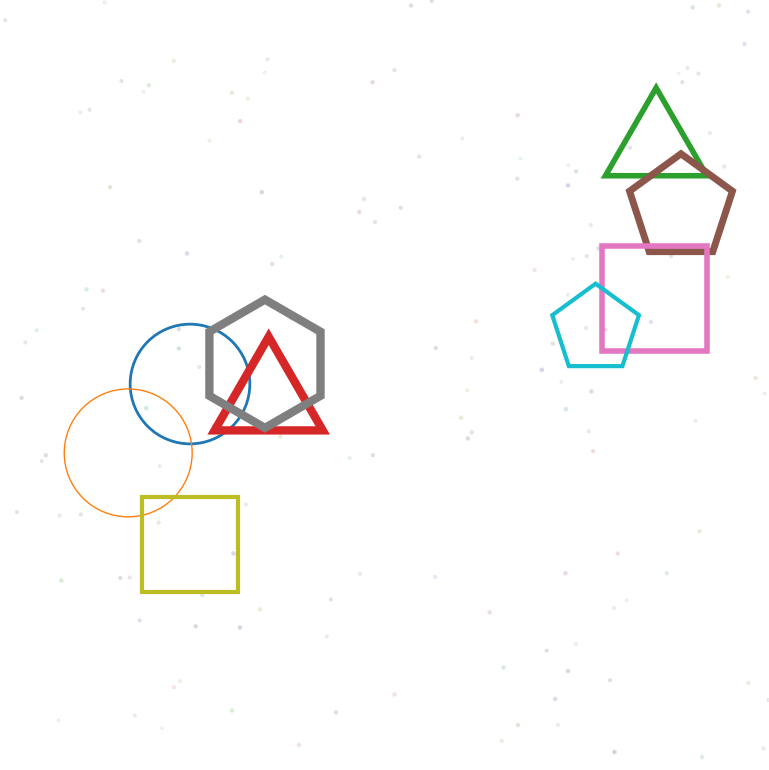[{"shape": "circle", "thickness": 1, "radius": 0.39, "center": [0.247, 0.501]}, {"shape": "circle", "thickness": 0.5, "radius": 0.42, "center": [0.167, 0.412]}, {"shape": "triangle", "thickness": 2, "radius": 0.38, "center": [0.852, 0.81]}, {"shape": "triangle", "thickness": 3, "radius": 0.41, "center": [0.349, 0.482]}, {"shape": "pentagon", "thickness": 2.5, "radius": 0.35, "center": [0.884, 0.73]}, {"shape": "square", "thickness": 2, "radius": 0.34, "center": [0.85, 0.613]}, {"shape": "hexagon", "thickness": 3, "radius": 0.42, "center": [0.344, 0.528]}, {"shape": "square", "thickness": 1.5, "radius": 0.31, "center": [0.247, 0.293]}, {"shape": "pentagon", "thickness": 1.5, "radius": 0.3, "center": [0.774, 0.572]}]